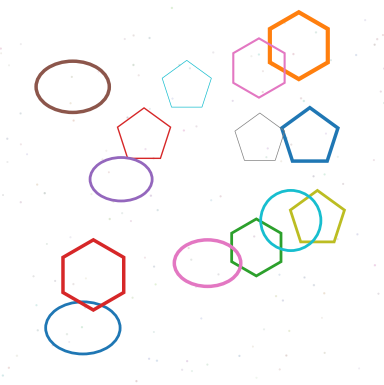[{"shape": "pentagon", "thickness": 2.5, "radius": 0.38, "center": [0.805, 0.644]}, {"shape": "oval", "thickness": 2, "radius": 0.48, "center": [0.215, 0.148]}, {"shape": "hexagon", "thickness": 3, "radius": 0.43, "center": [0.776, 0.881]}, {"shape": "hexagon", "thickness": 2, "radius": 0.37, "center": [0.666, 0.357]}, {"shape": "hexagon", "thickness": 2.5, "radius": 0.46, "center": [0.242, 0.286]}, {"shape": "pentagon", "thickness": 1, "radius": 0.36, "center": [0.374, 0.647]}, {"shape": "oval", "thickness": 2, "radius": 0.4, "center": [0.315, 0.534]}, {"shape": "oval", "thickness": 2.5, "radius": 0.48, "center": [0.189, 0.775]}, {"shape": "hexagon", "thickness": 1.5, "radius": 0.38, "center": [0.673, 0.823]}, {"shape": "oval", "thickness": 2.5, "radius": 0.43, "center": [0.539, 0.317]}, {"shape": "pentagon", "thickness": 0.5, "radius": 0.34, "center": [0.675, 0.638]}, {"shape": "pentagon", "thickness": 2, "radius": 0.37, "center": [0.824, 0.431]}, {"shape": "pentagon", "thickness": 0.5, "radius": 0.34, "center": [0.485, 0.776]}, {"shape": "circle", "thickness": 2, "radius": 0.39, "center": [0.755, 0.427]}]